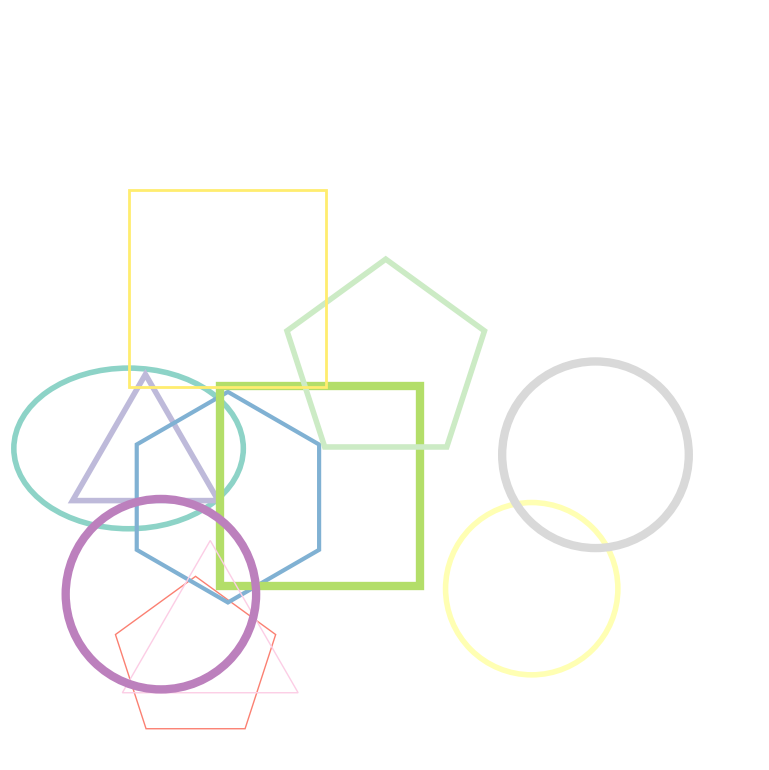[{"shape": "oval", "thickness": 2, "radius": 0.75, "center": [0.167, 0.418]}, {"shape": "circle", "thickness": 2, "radius": 0.56, "center": [0.691, 0.235]}, {"shape": "triangle", "thickness": 2, "radius": 0.55, "center": [0.189, 0.405]}, {"shape": "pentagon", "thickness": 0.5, "radius": 0.55, "center": [0.254, 0.142]}, {"shape": "hexagon", "thickness": 1.5, "radius": 0.68, "center": [0.296, 0.354]}, {"shape": "square", "thickness": 3, "radius": 0.65, "center": [0.415, 0.369]}, {"shape": "triangle", "thickness": 0.5, "radius": 0.66, "center": [0.273, 0.166]}, {"shape": "circle", "thickness": 3, "radius": 0.61, "center": [0.773, 0.409]}, {"shape": "circle", "thickness": 3, "radius": 0.62, "center": [0.209, 0.228]}, {"shape": "pentagon", "thickness": 2, "radius": 0.67, "center": [0.501, 0.529]}, {"shape": "square", "thickness": 1, "radius": 0.64, "center": [0.295, 0.625]}]